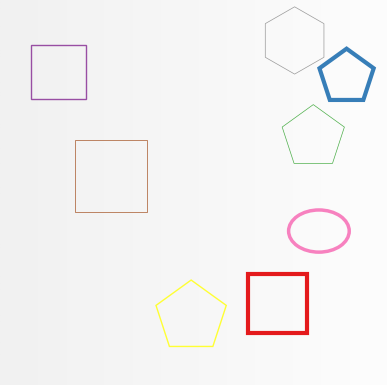[{"shape": "square", "thickness": 3, "radius": 0.38, "center": [0.716, 0.211]}, {"shape": "pentagon", "thickness": 3, "radius": 0.37, "center": [0.894, 0.8]}, {"shape": "pentagon", "thickness": 0.5, "radius": 0.42, "center": [0.808, 0.644]}, {"shape": "square", "thickness": 1, "radius": 0.35, "center": [0.151, 0.813]}, {"shape": "pentagon", "thickness": 1, "radius": 0.48, "center": [0.493, 0.177]}, {"shape": "square", "thickness": 0.5, "radius": 0.47, "center": [0.287, 0.542]}, {"shape": "oval", "thickness": 2.5, "radius": 0.39, "center": [0.823, 0.4]}, {"shape": "hexagon", "thickness": 0.5, "radius": 0.44, "center": [0.76, 0.895]}]